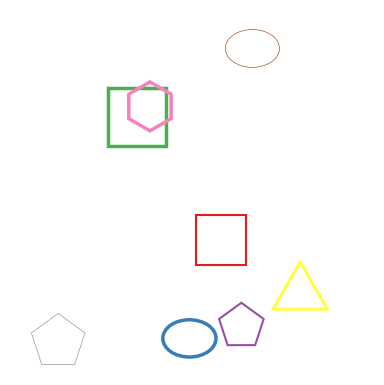[{"shape": "square", "thickness": 1.5, "radius": 0.32, "center": [0.574, 0.377]}, {"shape": "oval", "thickness": 2.5, "radius": 0.35, "center": [0.492, 0.121]}, {"shape": "square", "thickness": 2.5, "radius": 0.37, "center": [0.355, 0.696]}, {"shape": "pentagon", "thickness": 1.5, "radius": 0.3, "center": [0.627, 0.153]}, {"shape": "triangle", "thickness": 2, "radius": 0.41, "center": [0.78, 0.238]}, {"shape": "oval", "thickness": 0.5, "radius": 0.35, "center": [0.655, 0.874]}, {"shape": "hexagon", "thickness": 2.5, "radius": 0.32, "center": [0.389, 0.724]}, {"shape": "pentagon", "thickness": 0.5, "radius": 0.37, "center": [0.151, 0.113]}]